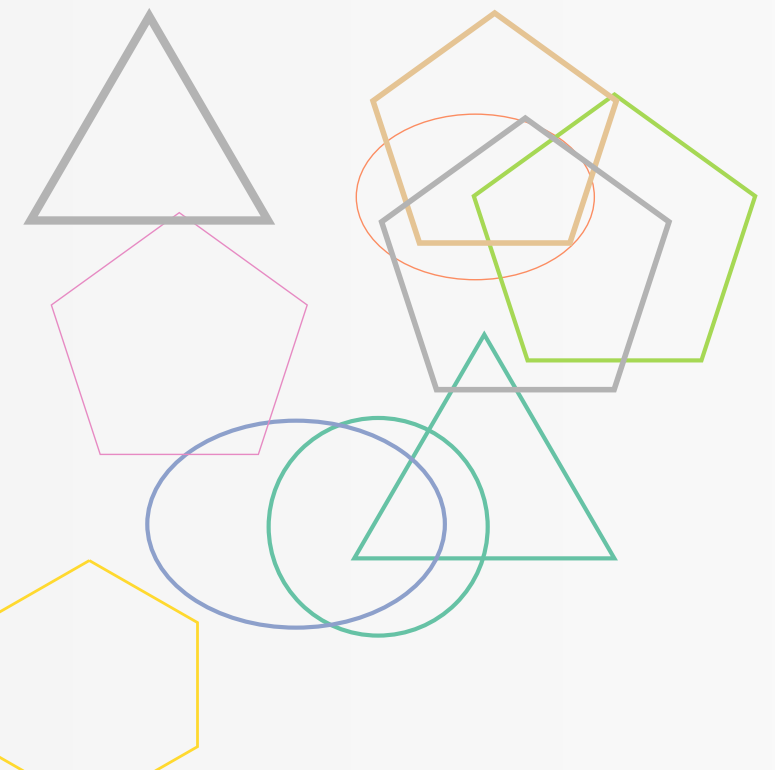[{"shape": "triangle", "thickness": 1.5, "radius": 0.97, "center": [0.625, 0.372]}, {"shape": "circle", "thickness": 1.5, "radius": 0.71, "center": [0.488, 0.316]}, {"shape": "oval", "thickness": 0.5, "radius": 0.77, "center": [0.613, 0.744]}, {"shape": "oval", "thickness": 1.5, "radius": 0.96, "center": [0.382, 0.319]}, {"shape": "pentagon", "thickness": 0.5, "radius": 0.87, "center": [0.231, 0.55]}, {"shape": "pentagon", "thickness": 1.5, "radius": 0.95, "center": [0.793, 0.686]}, {"shape": "hexagon", "thickness": 1, "radius": 0.81, "center": [0.115, 0.111]}, {"shape": "pentagon", "thickness": 2, "radius": 0.83, "center": [0.638, 0.818]}, {"shape": "pentagon", "thickness": 2, "radius": 0.97, "center": [0.678, 0.652]}, {"shape": "triangle", "thickness": 3, "radius": 0.88, "center": [0.193, 0.802]}]